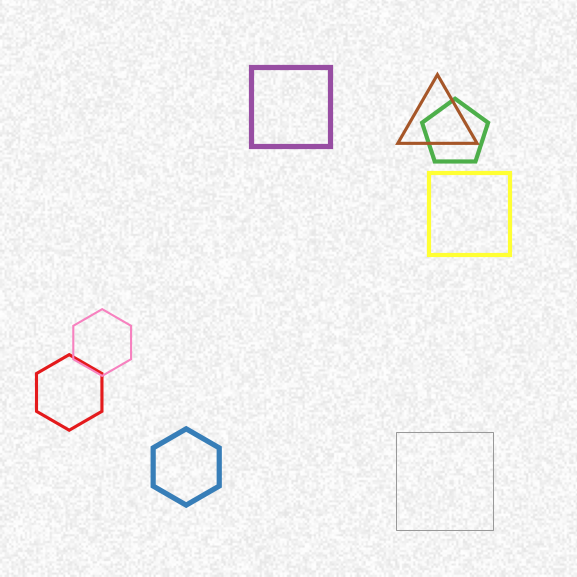[{"shape": "hexagon", "thickness": 1.5, "radius": 0.33, "center": [0.12, 0.32]}, {"shape": "hexagon", "thickness": 2.5, "radius": 0.33, "center": [0.322, 0.191]}, {"shape": "pentagon", "thickness": 2, "radius": 0.3, "center": [0.788, 0.768]}, {"shape": "square", "thickness": 2.5, "radius": 0.34, "center": [0.503, 0.815]}, {"shape": "square", "thickness": 2, "radius": 0.35, "center": [0.813, 0.628]}, {"shape": "triangle", "thickness": 1.5, "radius": 0.4, "center": [0.757, 0.791]}, {"shape": "hexagon", "thickness": 1, "radius": 0.29, "center": [0.177, 0.406]}, {"shape": "square", "thickness": 0.5, "radius": 0.42, "center": [0.77, 0.166]}]